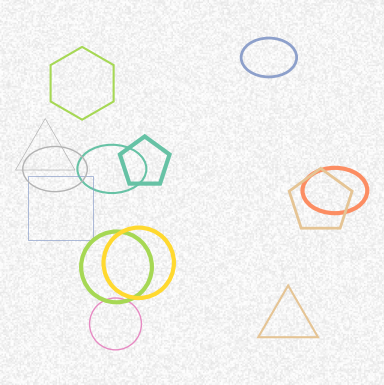[{"shape": "oval", "thickness": 1.5, "radius": 0.45, "center": [0.291, 0.561]}, {"shape": "pentagon", "thickness": 3, "radius": 0.34, "center": [0.376, 0.578]}, {"shape": "oval", "thickness": 3, "radius": 0.42, "center": [0.87, 0.505]}, {"shape": "oval", "thickness": 2, "radius": 0.36, "center": [0.698, 0.851]}, {"shape": "square", "thickness": 0.5, "radius": 0.42, "center": [0.157, 0.459]}, {"shape": "circle", "thickness": 1, "radius": 0.34, "center": [0.3, 0.159]}, {"shape": "hexagon", "thickness": 1.5, "radius": 0.47, "center": [0.213, 0.784]}, {"shape": "circle", "thickness": 3, "radius": 0.46, "center": [0.303, 0.307]}, {"shape": "circle", "thickness": 3, "radius": 0.46, "center": [0.36, 0.317]}, {"shape": "pentagon", "thickness": 2, "radius": 0.43, "center": [0.833, 0.477]}, {"shape": "triangle", "thickness": 1.5, "radius": 0.45, "center": [0.748, 0.169]}, {"shape": "triangle", "thickness": 0.5, "radius": 0.45, "center": [0.117, 0.603]}, {"shape": "oval", "thickness": 1, "radius": 0.42, "center": [0.143, 0.561]}]